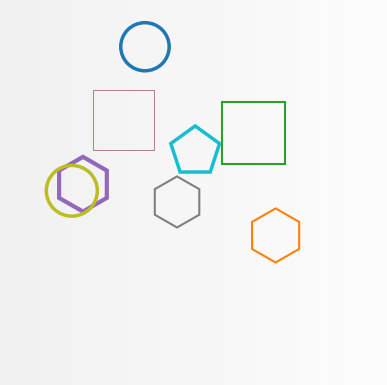[{"shape": "circle", "thickness": 2.5, "radius": 0.31, "center": [0.374, 0.879]}, {"shape": "hexagon", "thickness": 1.5, "radius": 0.35, "center": [0.711, 0.388]}, {"shape": "square", "thickness": 1.5, "radius": 0.4, "center": [0.654, 0.654]}, {"shape": "hexagon", "thickness": 3, "radius": 0.36, "center": [0.214, 0.521]}, {"shape": "square", "thickness": 0.5, "radius": 0.39, "center": [0.32, 0.688]}, {"shape": "hexagon", "thickness": 1.5, "radius": 0.33, "center": [0.457, 0.475]}, {"shape": "circle", "thickness": 2.5, "radius": 0.33, "center": [0.185, 0.504]}, {"shape": "pentagon", "thickness": 2.5, "radius": 0.33, "center": [0.504, 0.607]}]